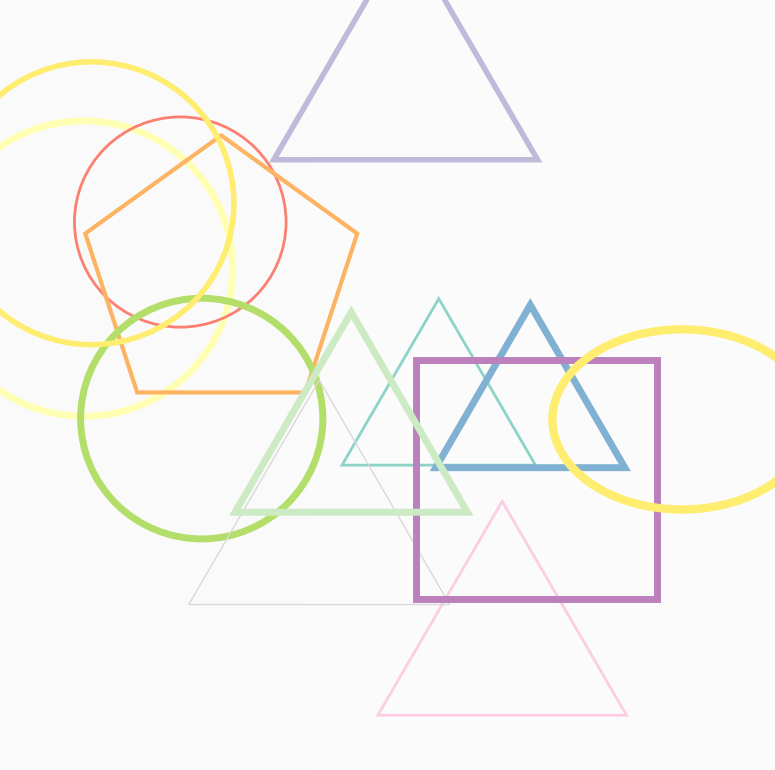[{"shape": "triangle", "thickness": 1, "radius": 0.72, "center": [0.566, 0.468]}, {"shape": "circle", "thickness": 2.5, "radius": 0.96, "center": [0.108, 0.651]}, {"shape": "triangle", "thickness": 2, "radius": 0.98, "center": [0.523, 0.891]}, {"shape": "circle", "thickness": 1, "radius": 0.68, "center": [0.233, 0.712]}, {"shape": "triangle", "thickness": 2.5, "radius": 0.7, "center": [0.684, 0.463]}, {"shape": "pentagon", "thickness": 1.5, "radius": 0.92, "center": [0.285, 0.64]}, {"shape": "circle", "thickness": 2.5, "radius": 0.78, "center": [0.26, 0.456]}, {"shape": "triangle", "thickness": 1, "radius": 0.93, "center": [0.648, 0.164]}, {"shape": "triangle", "thickness": 0.5, "radius": 0.97, "center": [0.412, 0.312]}, {"shape": "square", "thickness": 2.5, "radius": 0.78, "center": [0.692, 0.377]}, {"shape": "triangle", "thickness": 2.5, "radius": 0.87, "center": [0.453, 0.421]}, {"shape": "oval", "thickness": 3, "radius": 0.84, "center": [0.88, 0.455]}, {"shape": "circle", "thickness": 2, "radius": 0.92, "center": [0.118, 0.736]}]